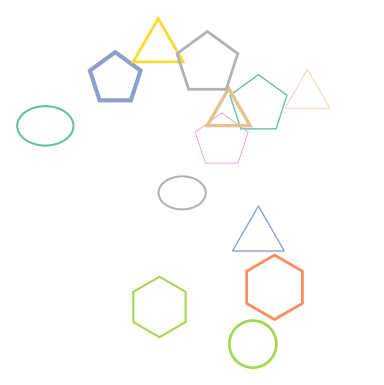[{"shape": "pentagon", "thickness": 1, "radius": 0.39, "center": [0.671, 0.728]}, {"shape": "oval", "thickness": 1.5, "radius": 0.37, "center": [0.118, 0.673]}, {"shape": "hexagon", "thickness": 2, "radius": 0.42, "center": [0.713, 0.254]}, {"shape": "pentagon", "thickness": 3, "radius": 0.35, "center": [0.299, 0.795]}, {"shape": "triangle", "thickness": 1, "radius": 0.39, "center": [0.671, 0.387]}, {"shape": "pentagon", "thickness": 0.5, "radius": 0.36, "center": [0.576, 0.635]}, {"shape": "hexagon", "thickness": 1.5, "radius": 0.39, "center": [0.414, 0.203]}, {"shape": "circle", "thickness": 2, "radius": 0.31, "center": [0.657, 0.106]}, {"shape": "triangle", "thickness": 2, "radius": 0.37, "center": [0.411, 0.877]}, {"shape": "triangle", "thickness": 0.5, "radius": 0.34, "center": [0.799, 0.753]}, {"shape": "triangle", "thickness": 2.5, "radius": 0.32, "center": [0.594, 0.706]}, {"shape": "oval", "thickness": 1.5, "radius": 0.31, "center": [0.473, 0.499]}, {"shape": "pentagon", "thickness": 2, "radius": 0.41, "center": [0.539, 0.835]}]